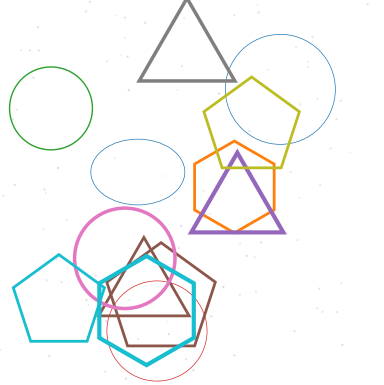[{"shape": "circle", "thickness": 0.5, "radius": 0.71, "center": [0.728, 0.768]}, {"shape": "oval", "thickness": 0.5, "radius": 0.61, "center": [0.358, 0.553]}, {"shape": "hexagon", "thickness": 2, "radius": 0.6, "center": [0.609, 0.514]}, {"shape": "circle", "thickness": 1, "radius": 0.54, "center": [0.132, 0.718]}, {"shape": "circle", "thickness": 0.5, "radius": 0.65, "center": [0.408, 0.14]}, {"shape": "triangle", "thickness": 3, "radius": 0.69, "center": [0.616, 0.465]}, {"shape": "triangle", "thickness": 2, "radius": 0.68, "center": [0.374, 0.247]}, {"shape": "pentagon", "thickness": 2, "radius": 0.74, "center": [0.418, 0.221]}, {"shape": "circle", "thickness": 2.5, "radius": 0.65, "center": [0.324, 0.329]}, {"shape": "triangle", "thickness": 2.5, "radius": 0.72, "center": [0.486, 0.861]}, {"shape": "pentagon", "thickness": 2, "radius": 0.65, "center": [0.654, 0.67]}, {"shape": "pentagon", "thickness": 2, "radius": 0.62, "center": [0.153, 0.214]}, {"shape": "hexagon", "thickness": 3, "radius": 0.71, "center": [0.381, 0.193]}]